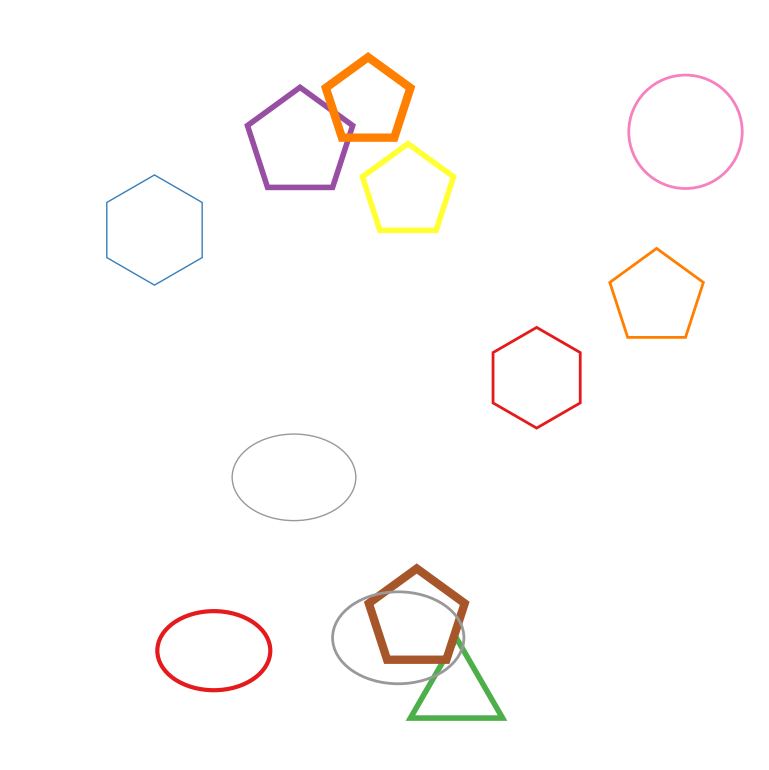[{"shape": "hexagon", "thickness": 1, "radius": 0.33, "center": [0.697, 0.509]}, {"shape": "oval", "thickness": 1.5, "radius": 0.37, "center": [0.278, 0.155]}, {"shape": "hexagon", "thickness": 0.5, "radius": 0.36, "center": [0.201, 0.701]}, {"shape": "triangle", "thickness": 2, "radius": 0.35, "center": [0.593, 0.102]}, {"shape": "pentagon", "thickness": 2, "radius": 0.36, "center": [0.39, 0.815]}, {"shape": "pentagon", "thickness": 3, "radius": 0.29, "center": [0.478, 0.868]}, {"shape": "pentagon", "thickness": 1, "radius": 0.32, "center": [0.853, 0.614]}, {"shape": "pentagon", "thickness": 2, "radius": 0.31, "center": [0.53, 0.751]}, {"shape": "pentagon", "thickness": 3, "radius": 0.33, "center": [0.541, 0.196]}, {"shape": "circle", "thickness": 1, "radius": 0.37, "center": [0.89, 0.829]}, {"shape": "oval", "thickness": 0.5, "radius": 0.4, "center": [0.382, 0.38]}, {"shape": "oval", "thickness": 1, "radius": 0.43, "center": [0.517, 0.172]}]